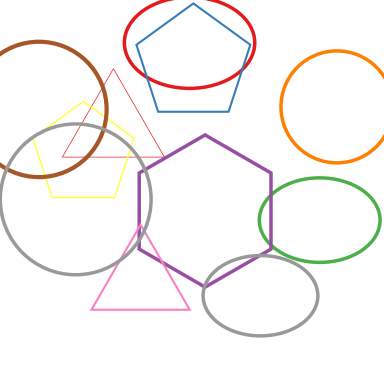[{"shape": "oval", "thickness": 2.5, "radius": 0.85, "center": [0.492, 0.889]}, {"shape": "triangle", "thickness": 0.5, "radius": 0.77, "center": [0.295, 0.668]}, {"shape": "pentagon", "thickness": 1.5, "radius": 0.78, "center": [0.502, 0.836]}, {"shape": "oval", "thickness": 2.5, "radius": 0.78, "center": [0.83, 0.428]}, {"shape": "hexagon", "thickness": 2.5, "radius": 0.99, "center": [0.533, 0.452]}, {"shape": "circle", "thickness": 2.5, "radius": 0.73, "center": [0.875, 0.722]}, {"shape": "pentagon", "thickness": 1, "radius": 0.69, "center": [0.217, 0.599]}, {"shape": "circle", "thickness": 3, "radius": 0.88, "center": [0.101, 0.716]}, {"shape": "triangle", "thickness": 1.5, "radius": 0.74, "center": [0.365, 0.269]}, {"shape": "circle", "thickness": 2.5, "radius": 0.98, "center": [0.197, 0.482]}, {"shape": "oval", "thickness": 2.5, "radius": 0.75, "center": [0.677, 0.232]}]